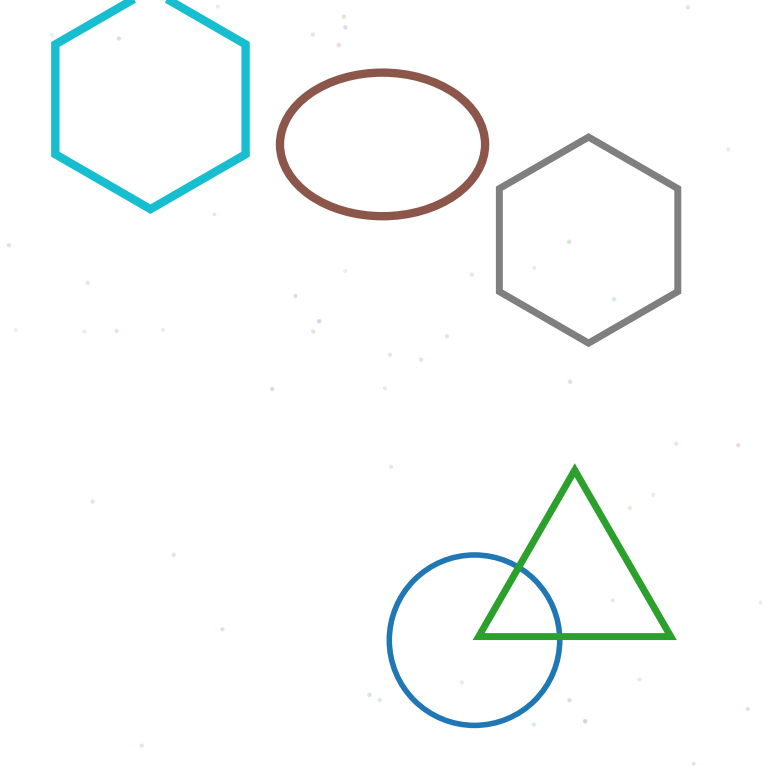[{"shape": "circle", "thickness": 2, "radius": 0.55, "center": [0.616, 0.169]}, {"shape": "triangle", "thickness": 2.5, "radius": 0.72, "center": [0.746, 0.245]}, {"shape": "oval", "thickness": 3, "radius": 0.67, "center": [0.497, 0.812]}, {"shape": "hexagon", "thickness": 2.5, "radius": 0.67, "center": [0.764, 0.688]}, {"shape": "hexagon", "thickness": 3, "radius": 0.71, "center": [0.195, 0.871]}]